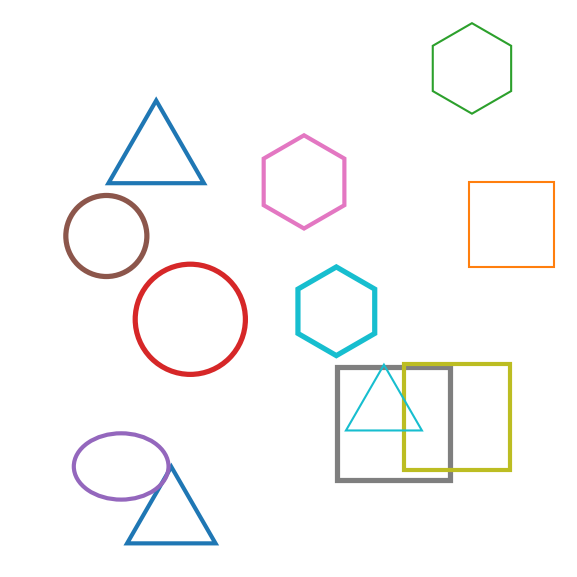[{"shape": "triangle", "thickness": 2, "radius": 0.44, "center": [0.297, 0.102]}, {"shape": "triangle", "thickness": 2, "radius": 0.48, "center": [0.27, 0.73]}, {"shape": "square", "thickness": 1, "radius": 0.37, "center": [0.886, 0.61]}, {"shape": "hexagon", "thickness": 1, "radius": 0.39, "center": [0.817, 0.881]}, {"shape": "circle", "thickness": 2.5, "radius": 0.48, "center": [0.33, 0.446]}, {"shape": "oval", "thickness": 2, "radius": 0.41, "center": [0.21, 0.191]}, {"shape": "circle", "thickness": 2.5, "radius": 0.35, "center": [0.184, 0.59]}, {"shape": "hexagon", "thickness": 2, "radius": 0.4, "center": [0.526, 0.684]}, {"shape": "square", "thickness": 2.5, "radius": 0.49, "center": [0.682, 0.266]}, {"shape": "square", "thickness": 2, "radius": 0.46, "center": [0.792, 0.277]}, {"shape": "triangle", "thickness": 1, "radius": 0.38, "center": [0.665, 0.292]}, {"shape": "hexagon", "thickness": 2.5, "radius": 0.38, "center": [0.582, 0.46]}]